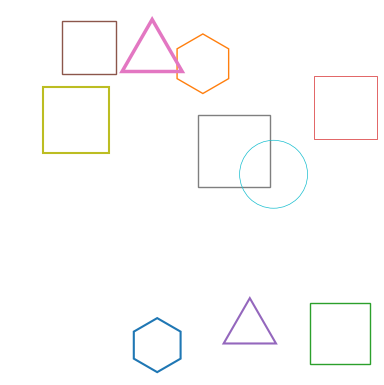[{"shape": "hexagon", "thickness": 1.5, "radius": 0.35, "center": [0.408, 0.104]}, {"shape": "hexagon", "thickness": 1, "radius": 0.39, "center": [0.527, 0.834]}, {"shape": "square", "thickness": 1, "radius": 0.39, "center": [0.883, 0.134]}, {"shape": "square", "thickness": 0.5, "radius": 0.41, "center": [0.897, 0.72]}, {"shape": "triangle", "thickness": 1.5, "radius": 0.39, "center": [0.649, 0.147]}, {"shape": "square", "thickness": 1, "radius": 0.35, "center": [0.231, 0.877]}, {"shape": "triangle", "thickness": 2.5, "radius": 0.45, "center": [0.395, 0.859]}, {"shape": "square", "thickness": 1, "radius": 0.47, "center": [0.609, 0.608]}, {"shape": "square", "thickness": 1.5, "radius": 0.43, "center": [0.198, 0.689]}, {"shape": "circle", "thickness": 0.5, "radius": 0.44, "center": [0.711, 0.547]}]